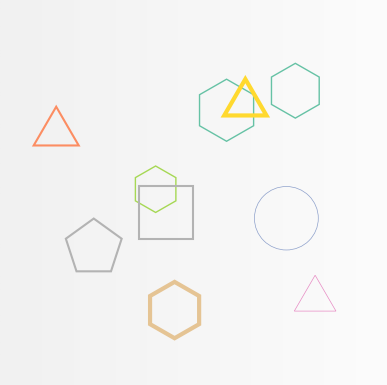[{"shape": "hexagon", "thickness": 1, "radius": 0.4, "center": [0.585, 0.714]}, {"shape": "hexagon", "thickness": 1, "radius": 0.36, "center": [0.762, 0.764]}, {"shape": "triangle", "thickness": 1.5, "radius": 0.34, "center": [0.145, 0.656]}, {"shape": "circle", "thickness": 0.5, "radius": 0.41, "center": [0.739, 0.433]}, {"shape": "triangle", "thickness": 0.5, "radius": 0.31, "center": [0.813, 0.223]}, {"shape": "hexagon", "thickness": 1, "radius": 0.3, "center": [0.402, 0.508]}, {"shape": "triangle", "thickness": 3, "radius": 0.31, "center": [0.633, 0.732]}, {"shape": "hexagon", "thickness": 3, "radius": 0.37, "center": [0.451, 0.195]}, {"shape": "pentagon", "thickness": 1.5, "radius": 0.38, "center": [0.242, 0.357]}, {"shape": "square", "thickness": 1.5, "radius": 0.34, "center": [0.428, 0.448]}]